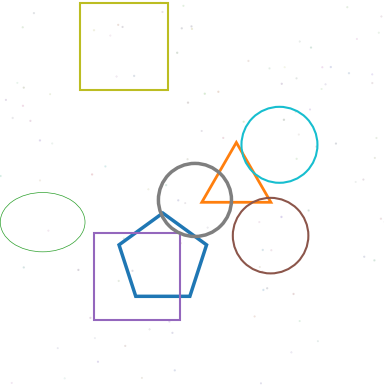[{"shape": "pentagon", "thickness": 2.5, "radius": 0.6, "center": [0.423, 0.327]}, {"shape": "triangle", "thickness": 2, "radius": 0.52, "center": [0.614, 0.526]}, {"shape": "oval", "thickness": 0.5, "radius": 0.55, "center": [0.111, 0.423]}, {"shape": "square", "thickness": 1.5, "radius": 0.56, "center": [0.356, 0.281]}, {"shape": "circle", "thickness": 1.5, "radius": 0.49, "center": [0.703, 0.388]}, {"shape": "circle", "thickness": 2.5, "radius": 0.47, "center": [0.506, 0.481]}, {"shape": "square", "thickness": 1.5, "radius": 0.57, "center": [0.322, 0.879]}, {"shape": "circle", "thickness": 1.5, "radius": 0.49, "center": [0.726, 0.624]}]